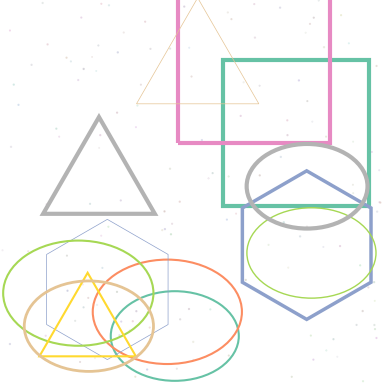[{"shape": "oval", "thickness": 1.5, "radius": 0.83, "center": [0.454, 0.127]}, {"shape": "square", "thickness": 3, "radius": 0.95, "center": [0.768, 0.654]}, {"shape": "oval", "thickness": 1.5, "radius": 0.97, "center": [0.435, 0.19]}, {"shape": "hexagon", "thickness": 0.5, "radius": 0.91, "center": [0.279, 0.248]}, {"shape": "hexagon", "thickness": 2.5, "radius": 0.96, "center": [0.797, 0.363]}, {"shape": "square", "thickness": 3, "radius": 0.99, "center": [0.66, 0.828]}, {"shape": "oval", "thickness": 1, "radius": 0.84, "center": [0.809, 0.343]}, {"shape": "oval", "thickness": 1.5, "radius": 0.98, "center": [0.203, 0.239]}, {"shape": "triangle", "thickness": 1.5, "radius": 0.72, "center": [0.228, 0.147]}, {"shape": "oval", "thickness": 2, "radius": 0.84, "center": [0.231, 0.153]}, {"shape": "triangle", "thickness": 0.5, "radius": 0.92, "center": [0.513, 0.822]}, {"shape": "oval", "thickness": 3, "radius": 0.78, "center": [0.798, 0.516]}, {"shape": "triangle", "thickness": 3, "radius": 0.84, "center": [0.257, 0.528]}]